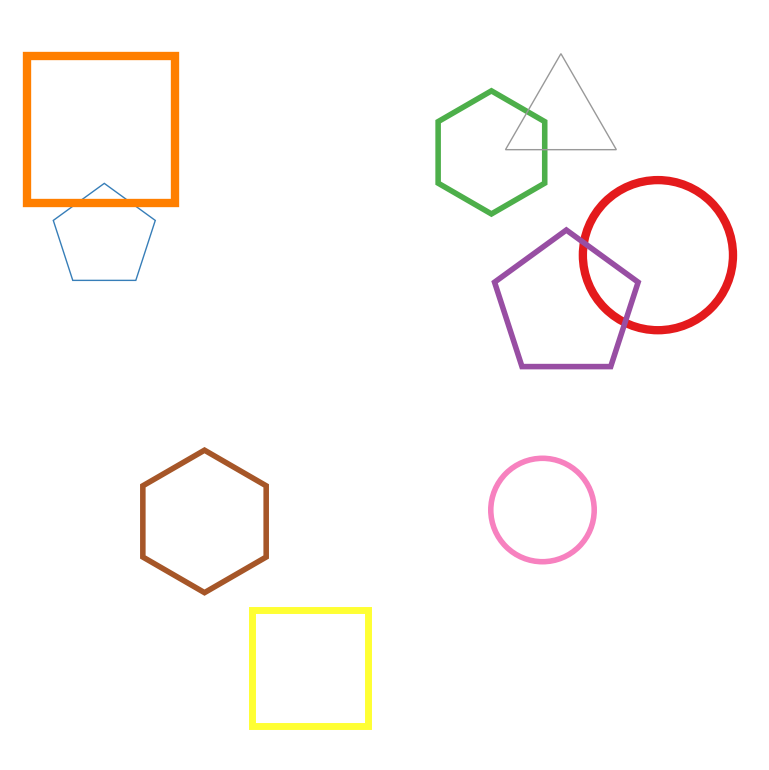[{"shape": "circle", "thickness": 3, "radius": 0.49, "center": [0.854, 0.669]}, {"shape": "pentagon", "thickness": 0.5, "radius": 0.35, "center": [0.135, 0.692]}, {"shape": "hexagon", "thickness": 2, "radius": 0.4, "center": [0.638, 0.802]}, {"shape": "pentagon", "thickness": 2, "radius": 0.49, "center": [0.736, 0.603]}, {"shape": "square", "thickness": 3, "radius": 0.48, "center": [0.131, 0.832]}, {"shape": "square", "thickness": 2.5, "radius": 0.38, "center": [0.402, 0.132]}, {"shape": "hexagon", "thickness": 2, "radius": 0.46, "center": [0.266, 0.323]}, {"shape": "circle", "thickness": 2, "radius": 0.34, "center": [0.705, 0.338]}, {"shape": "triangle", "thickness": 0.5, "radius": 0.42, "center": [0.728, 0.847]}]